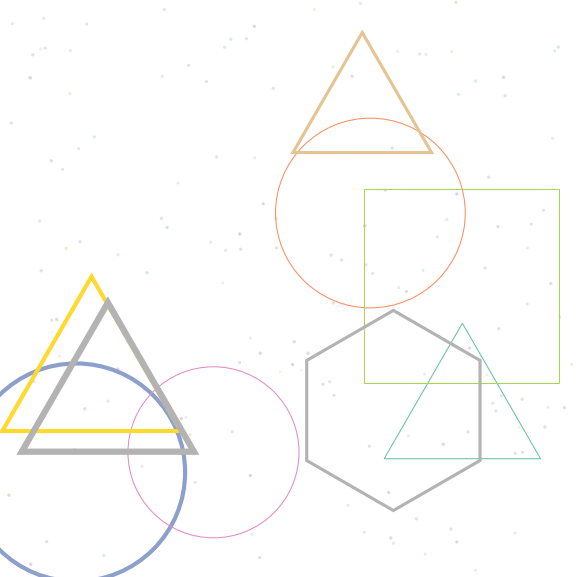[{"shape": "triangle", "thickness": 0.5, "radius": 0.78, "center": [0.801, 0.283]}, {"shape": "circle", "thickness": 0.5, "radius": 0.82, "center": [0.641, 0.63]}, {"shape": "circle", "thickness": 2, "radius": 0.94, "center": [0.132, 0.181]}, {"shape": "circle", "thickness": 0.5, "radius": 0.74, "center": [0.37, 0.216]}, {"shape": "square", "thickness": 0.5, "radius": 0.84, "center": [0.799, 0.504]}, {"shape": "triangle", "thickness": 2, "radius": 0.89, "center": [0.159, 0.342]}, {"shape": "triangle", "thickness": 1.5, "radius": 0.69, "center": [0.627, 0.804]}, {"shape": "hexagon", "thickness": 1.5, "radius": 0.87, "center": [0.681, 0.288]}, {"shape": "triangle", "thickness": 3, "radius": 0.86, "center": [0.187, 0.303]}]